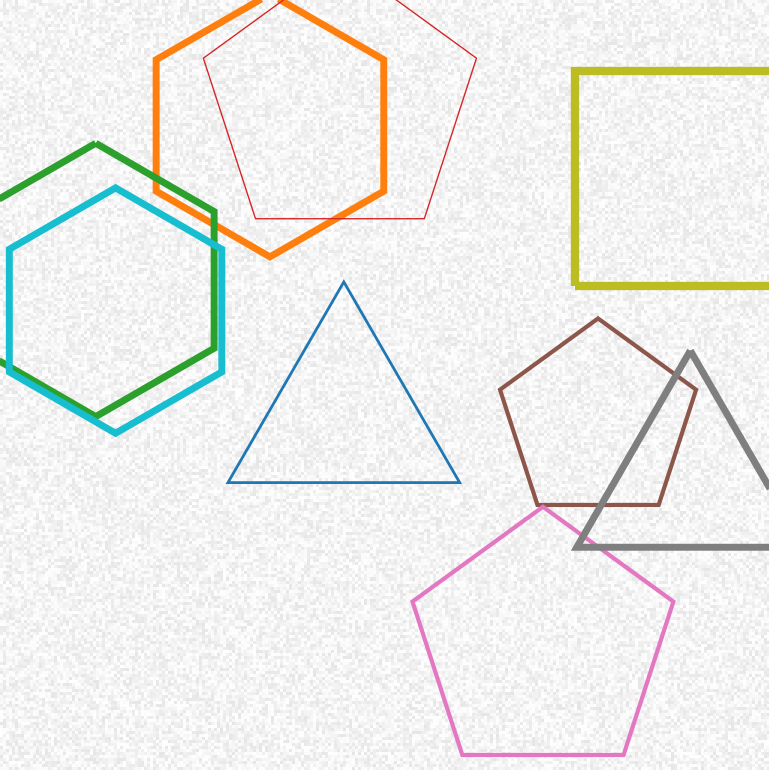[{"shape": "triangle", "thickness": 1, "radius": 0.87, "center": [0.447, 0.46]}, {"shape": "hexagon", "thickness": 2.5, "radius": 0.85, "center": [0.351, 0.837]}, {"shape": "hexagon", "thickness": 2.5, "radius": 0.89, "center": [0.124, 0.636]}, {"shape": "pentagon", "thickness": 0.5, "radius": 0.93, "center": [0.441, 0.867]}, {"shape": "pentagon", "thickness": 1.5, "radius": 0.67, "center": [0.777, 0.453]}, {"shape": "pentagon", "thickness": 1.5, "radius": 0.89, "center": [0.705, 0.164]}, {"shape": "triangle", "thickness": 2.5, "radius": 0.85, "center": [0.897, 0.374]}, {"shape": "square", "thickness": 3, "radius": 0.7, "center": [0.886, 0.768]}, {"shape": "hexagon", "thickness": 2.5, "radius": 0.8, "center": [0.15, 0.597]}]